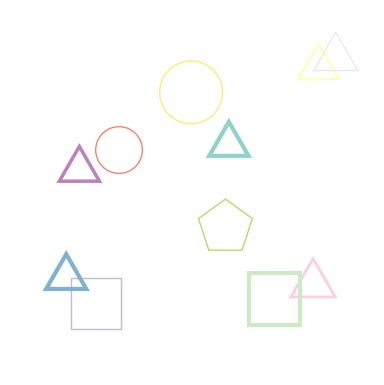[{"shape": "triangle", "thickness": 3, "radius": 0.29, "center": [0.594, 0.625]}, {"shape": "triangle", "thickness": 1.5, "radius": 0.3, "center": [0.827, 0.825]}, {"shape": "square", "thickness": 1, "radius": 0.33, "center": [0.25, 0.212]}, {"shape": "circle", "thickness": 1, "radius": 0.3, "center": [0.309, 0.61]}, {"shape": "triangle", "thickness": 3, "radius": 0.3, "center": [0.172, 0.28]}, {"shape": "pentagon", "thickness": 1, "radius": 0.37, "center": [0.586, 0.41]}, {"shape": "triangle", "thickness": 2, "radius": 0.33, "center": [0.813, 0.262]}, {"shape": "triangle", "thickness": 0.5, "radius": 0.33, "center": [0.872, 0.85]}, {"shape": "triangle", "thickness": 2.5, "radius": 0.3, "center": [0.206, 0.559]}, {"shape": "square", "thickness": 3, "radius": 0.33, "center": [0.713, 0.224]}, {"shape": "circle", "thickness": 1, "radius": 0.41, "center": [0.496, 0.76]}]